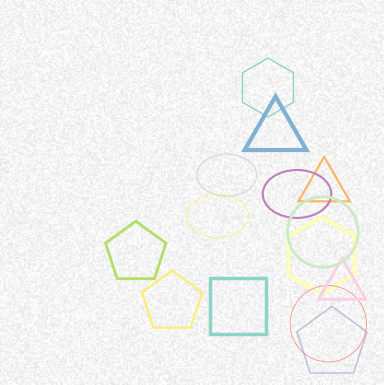[{"shape": "square", "thickness": 2.5, "radius": 0.36, "center": [0.619, 0.205]}, {"shape": "hexagon", "thickness": 1, "radius": 0.38, "center": [0.696, 0.773]}, {"shape": "hexagon", "thickness": 2.5, "radius": 0.5, "center": [0.835, 0.337]}, {"shape": "pentagon", "thickness": 1, "radius": 0.48, "center": [0.862, 0.109]}, {"shape": "circle", "thickness": 0.5, "radius": 0.5, "center": [0.853, 0.159]}, {"shape": "triangle", "thickness": 3, "radius": 0.46, "center": [0.716, 0.657]}, {"shape": "triangle", "thickness": 1.5, "radius": 0.39, "center": [0.842, 0.516]}, {"shape": "pentagon", "thickness": 2, "radius": 0.41, "center": [0.353, 0.343]}, {"shape": "triangle", "thickness": 2, "radius": 0.35, "center": [0.889, 0.258]}, {"shape": "oval", "thickness": 1, "radius": 0.39, "center": [0.589, 0.545]}, {"shape": "oval", "thickness": 1.5, "radius": 0.44, "center": [0.771, 0.496]}, {"shape": "circle", "thickness": 2, "radius": 0.46, "center": [0.839, 0.397]}, {"shape": "pentagon", "thickness": 1.5, "radius": 0.41, "center": [0.447, 0.215]}, {"shape": "oval", "thickness": 0.5, "radius": 0.4, "center": [0.565, 0.439]}]